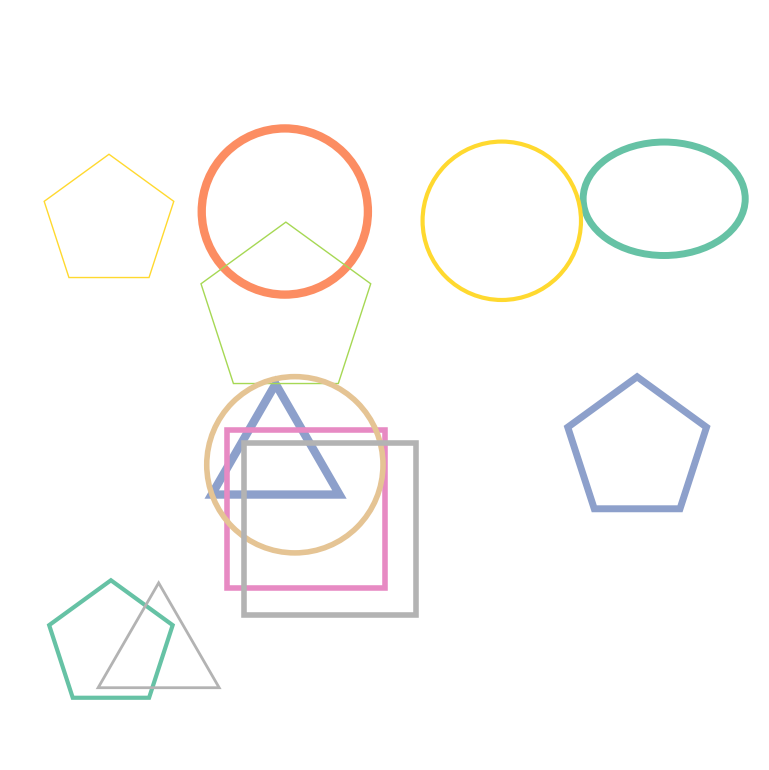[{"shape": "pentagon", "thickness": 1.5, "radius": 0.42, "center": [0.144, 0.162]}, {"shape": "oval", "thickness": 2.5, "radius": 0.53, "center": [0.863, 0.742]}, {"shape": "circle", "thickness": 3, "radius": 0.54, "center": [0.37, 0.725]}, {"shape": "pentagon", "thickness": 2.5, "radius": 0.47, "center": [0.827, 0.416]}, {"shape": "triangle", "thickness": 3, "radius": 0.48, "center": [0.358, 0.406]}, {"shape": "square", "thickness": 2, "radius": 0.51, "center": [0.398, 0.339]}, {"shape": "pentagon", "thickness": 0.5, "radius": 0.58, "center": [0.371, 0.596]}, {"shape": "pentagon", "thickness": 0.5, "radius": 0.44, "center": [0.142, 0.711]}, {"shape": "circle", "thickness": 1.5, "radius": 0.51, "center": [0.652, 0.713]}, {"shape": "circle", "thickness": 2, "radius": 0.57, "center": [0.383, 0.396]}, {"shape": "square", "thickness": 2, "radius": 0.56, "center": [0.429, 0.313]}, {"shape": "triangle", "thickness": 1, "radius": 0.45, "center": [0.206, 0.152]}]